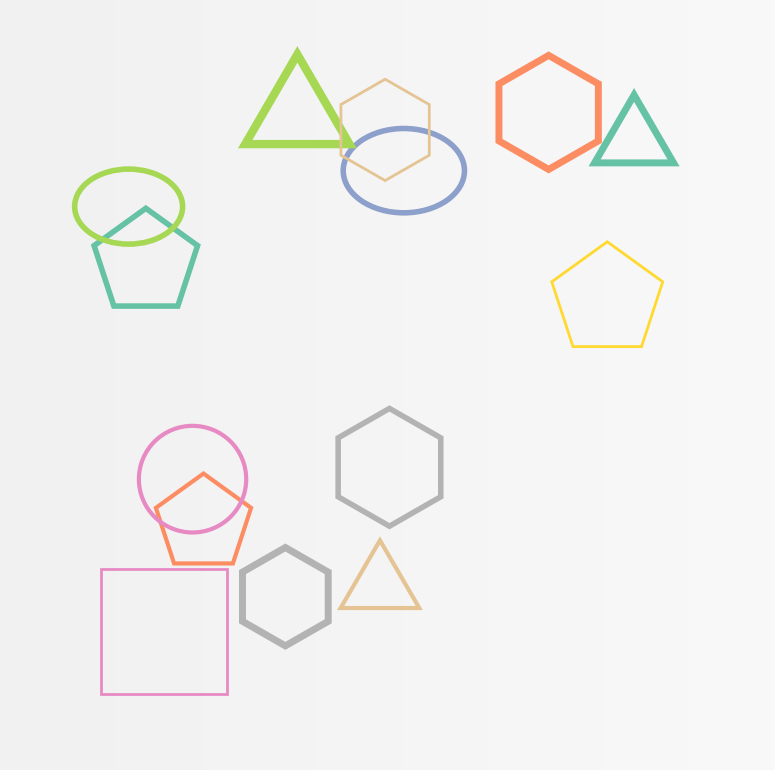[{"shape": "pentagon", "thickness": 2, "radius": 0.35, "center": [0.188, 0.659]}, {"shape": "triangle", "thickness": 2.5, "radius": 0.29, "center": [0.818, 0.818]}, {"shape": "hexagon", "thickness": 2.5, "radius": 0.37, "center": [0.708, 0.854]}, {"shape": "pentagon", "thickness": 1.5, "radius": 0.32, "center": [0.263, 0.32]}, {"shape": "oval", "thickness": 2, "radius": 0.39, "center": [0.521, 0.778]}, {"shape": "square", "thickness": 1, "radius": 0.41, "center": [0.211, 0.18]}, {"shape": "circle", "thickness": 1.5, "radius": 0.35, "center": [0.248, 0.378]}, {"shape": "oval", "thickness": 2, "radius": 0.35, "center": [0.166, 0.732]}, {"shape": "triangle", "thickness": 3, "radius": 0.39, "center": [0.384, 0.852]}, {"shape": "pentagon", "thickness": 1, "radius": 0.38, "center": [0.784, 0.611]}, {"shape": "triangle", "thickness": 1.5, "radius": 0.29, "center": [0.49, 0.24]}, {"shape": "hexagon", "thickness": 1, "radius": 0.33, "center": [0.497, 0.831]}, {"shape": "hexagon", "thickness": 2.5, "radius": 0.32, "center": [0.368, 0.225]}, {"shape": "hexagon", "thickness": 2, "radius": 0.38, "center": [0.503, 0.393]}]